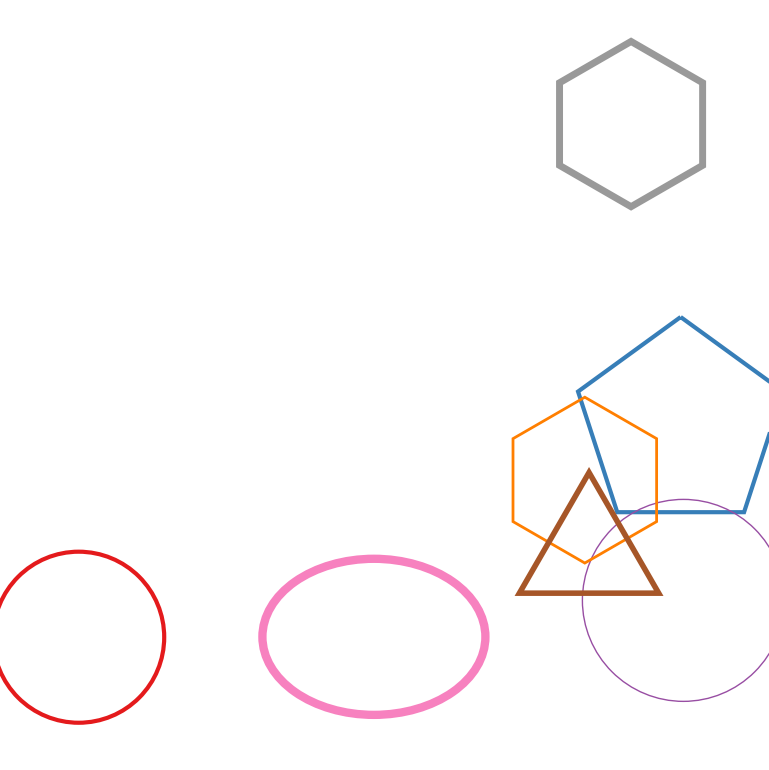[{"shape": "circle", "thickness": 1.5, "radius": 0.56, "center": [0.102, 0.172]}, {"shape": "pentagon", "thickness": 1.5, "radius": 0.7, "center": [0.884, 0.448]}, {"shape": "circle", "thickness": 0.5, "radius": 0.66, "center": [0.888, 0.22]}, {"shape": "hexagon", "thickness": 1, "radius": 0.54, "center": [0.759, 0.376]}, {"shape": "triangle", "thickness": 2, "radius": 0.52, "center": [0.765, 0.282]}, {"shape": "oval", "thickness": 3, "radius": 0.72, "center": [0.486, 0.173]}, {"shape": "hexagon", "thickness": 2.5, "radius": 0.54, "center": [0.82, 0.839]}]